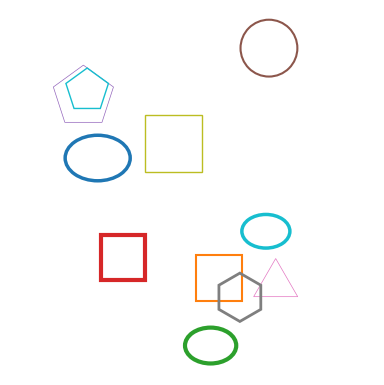[{"shape": "oval", "thickness": 2.5, "radius": 0.42, "center": [0.254, 0.59]}, {"shape": "square", "thickness": 1.5, "radius": 0.3, "center": [0.569, 0.279]}, {"shape": "oval", "thickness": 3, "radius": 0.33, "center": [0.547, 0.102]}, {"shape": "square", "thickness": 3, "radius": 0.29, "center": [0.32, 0.332]}, {"shape": "pentagon", "thickness": 0.5, "radius": 0.41, "center": [0.217, 0.749]}, {"shape": "circle", "thickness": 1.5, "radius": 0.37, "center": [0.699, 0.875]}, {"shape": "triangle", "thickness": 0.5, "radius": 0.33, "center": [0.716, 0.262]}, {"shape": "hexagon", "thickness": 2, "radius": 0.31, "center": [0.623, 0.228]}, {"shape": "square", "thickness": 1, "radius": 0.37, "center": [0.451, 0.627]}, {"shape": "oval", "thickness": 2.5, "radius": 0.31, "center": [0.691, 0.399]}, {"shape": "pentagon", "thickness": 1, "radius": 0.29, "center": [0.226, 0.765]}]